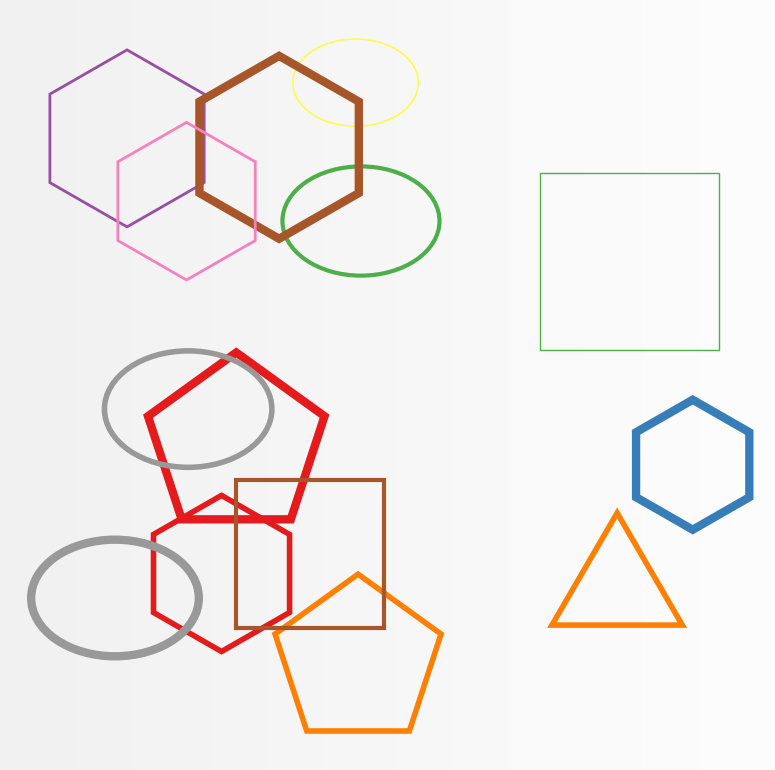[{"shape": "hexagon", "thickness": 2, "radius": 0.51, "center": [0.286, 0.255]}, {"shape": "pentagon", "thickness": 3, "radius": 0.6, "center": [0.305, 0.422]}, {"shape": "hexagon", "thickness": 3, "radius": 0.42, "center": [0.894, 0.396]}, {"shape": "oval", "thickness": 1.5, "radius": 0.51, "center": [0.466, 0.713]}, {"shape": "square", "thickness": 0.5, "radius": 0.58, "center": [0.812, 0.661]}, {"shape": "hexagon", "thickness": 1, "radius": 0.57, "center": [0.164, 0.82]}, {"shape": "pentagon", "thickness": 2, "radius": 0.56, "center": [0.462, 0.142]}, {"shape": "triangle", "thickness": 2, "radius": 0.49, "center": [0.796, 0.237]}, {"shape": "oval", "thickness": 0.5, "radius": 0.4, "center": [0.459, 0.893]}, {"shape": "hexagon", "thickness": 3, "radius": 0.59, "center": [0.36, 0.809]}, {"shape": "square", "thickness": 1.5, "radius": 0.48, "center": [0.4, 0.28]}, {"shape": "hexagon", "thickness": 1, "radius": 0.51, "center": [0.241, 0.739]}, {"shape": "oval", "thickness": 2, "radius": 0.54, "center": [0.243, 0.469]}, {"shape": "oval", "thickness": 3, "radius": 0.54, "center": [0.148, 0.223]}]